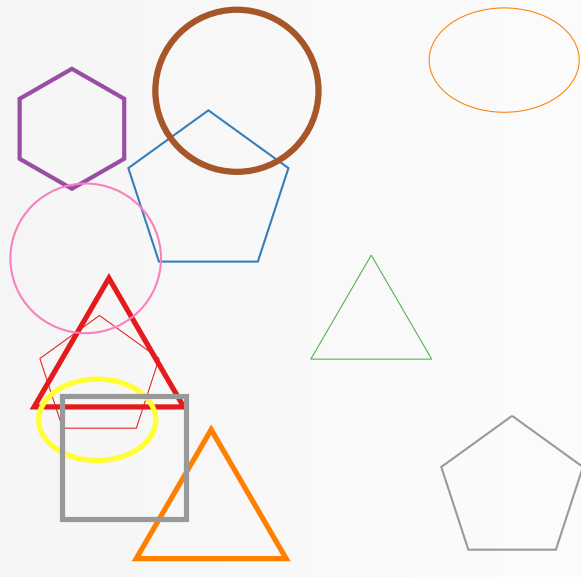[{"shape": "triangle", "thickness": 2.5, "radius": 0.74, "center": [0.187, 0.369]}, {"shape": "pentagon", "thickness": 0.5, "radius": 0.54, "center": [0.171, 0.345]}, {"shape": "pentagon", "thickness": 1, "radius": 0.72, "center": [0.359, 0.663]}, {"shape": "triangle", "thickness": 0.5, "radius": 0.6, "center": [0.639, 0.437]}, {"shape": "hexagon", "thickness": 2, "radius": 0.52, "center": [0.124, 0.776]}, {"shape": "oval", "thickness": 0.5, "radius": 0.65, "center": [0.867, 0.895]}, {"shape": "triangle", "thickness": 2.5, "radius": 0.74, "center": [0.363, 0.106]}, {"shape": "oval", "thickness": 2.5, "radius": 0.5, "center": [0.167, 0.272]}, {"shape": "circle", "thickness": 3, "radius": 0.7, "center": [0.408, 0.842]}, {"shape": "circle", "thickness": 1, "radius": 0.65, "center": [0.147, 0.552]}, {"shape": "pentagon", "thickness": 1, "radius": 0.64, "center": [0.881, 0.151]}, {"shape": "square", "thickness": 2.5, "radius": 0.53, "center": [0.214, 0.207]}]